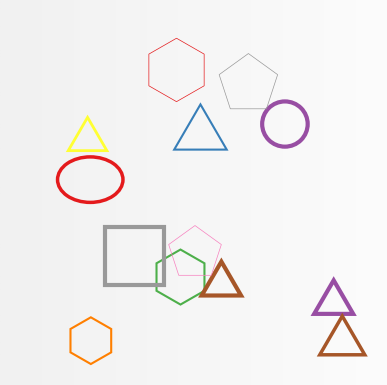[{"shape": "hexagon", "thickness": 0.5, "radius": 0.41, "center": [0.456, 0.818]}, {"shape": "oval", "thickness": 2.5, "radius": 0.42, "center": [0.233, 0.533]}, {"shape": "triangle", "thickness": 1.5, "radius": 0.39, "center": [0.517, 0.651]}, {"shape": "hexagon", "thickness": 1.5, "radius": 0.36, "center": [0.466, 0.28]}, {"shape": "triangle", "thickness": 3, "radius": 0.29, "center": [0.861, 0.214]}, {"shape": "circle", "thickness": 3, "radius": 0.29, "center": [0.735, 0.678]}, {"shape": "hexagon", "thickness": 1.5, "radius": 0.3, "center": [0.234, 0.115]}, {"shape": "triangle", "thickness": 2, "radius": 0.29, "center": [0.226, 0.638]}, {"shape": "triangle", "thickness": 3, "radius": 0.29, "center": [0.571, 0.262]}, {"shape": "triangle", "thickness": 2.5, "radius": 0.34, "center": [0.883, 0.112]}, {"shape": "pentagon", "thickness": 0.5, "radius": 0.36, "center": [0.503, 0.343]}, {"shape": "pentagon", "thickness": 0.5, "radius": 0.4, "center": [0.641, 0.782]}, {"shape": "square", "thickness": 3, "radius": 0.38, "center": [0.347, 0.334]}]